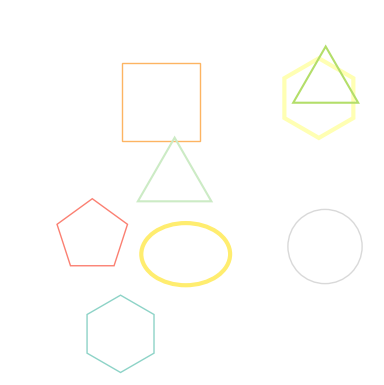[{"shape": "hexagon", "thickness": 1, "radius": 0.5, "center": [0.313, 0.133]}, {"shape": "hexagon", "thickness": 3, "radius": 0.52, "center": [0.828, 0.745]}, {"shape": "pentagon", "thickness": 1, "radius": 0.48, "center": [0.24, 0.388]}, {"shape": "square", "thickness": 1, "radius": 0.51, "center": [0.418, 0.735]}, {"shape": "triangle", "thickness": 1.5, "radius": 0.49, "center": [0.846, 0.782]}, {"shape": "circle", "thickness": 1, "radius": 0.48, "center": [0.844, 0.36]}, {"shape": "triangle", "thickness": 1.5, "radius": 0.55, "center": [0.454, 0.532]}, {"shape": "oval", "thickness": 3, "radius": 0.58, "center": [0.482, 0.34]}]